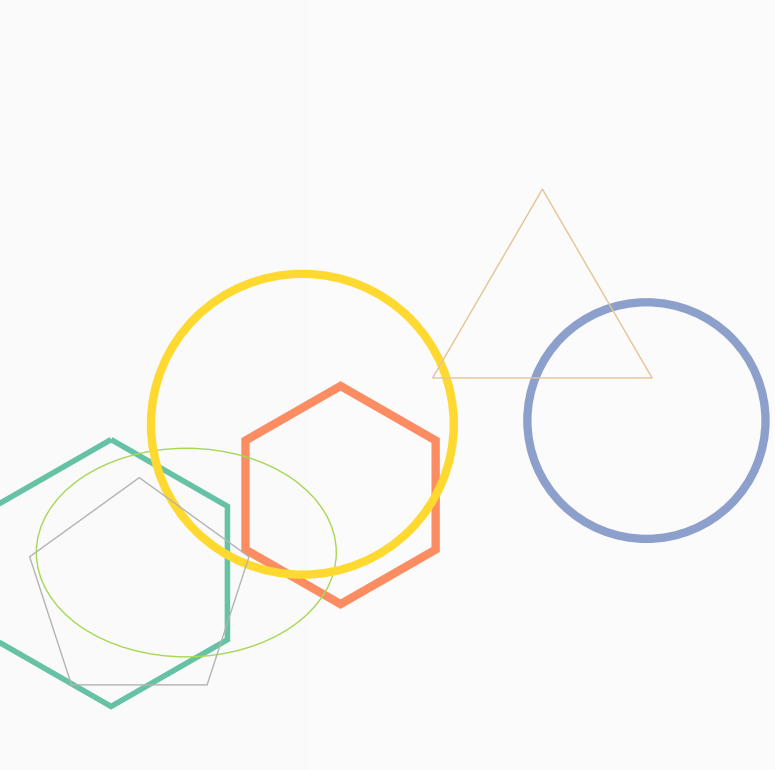[{"shape": "hexagon", "thickness": 2, "radius": 0.87, "center": [0.143, 0.256]}, {"shape": "hexagon", "thickness": 3, "radius": 0.71, "center": [0.439, 0.357]}, {"shape": "circle", "thickness": 3, "radius": 0.77, "center": [0.834, 0.454]}, {"shape": "oval", "thickness": 0.5, "radius": 0.97, "center": [0.24, 0.282]}, {"shape": "circle", "thickness": 3, "radius": 0.98, "center": [0.39, 0.449]}, {"shape": "triangle", "thickness": 0.5, "radius": 0.82, "center": [0.7, 0.591]}, {"shape": "pentagon", "thickness": 0.5, "radius": 0.74, "center": [0.18, 0.231]}]